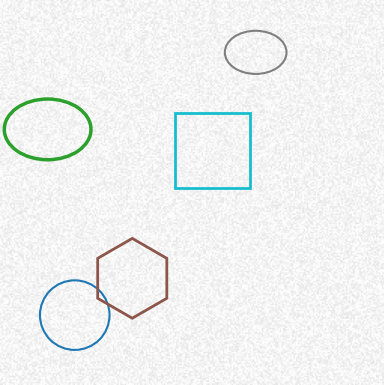[{"shape": "circle", "thickness": 1.5, "radius": 0.45, "center": [0.194, 0.182]}, {"shape": "oval", "thickness": 2.5, "radius": 0.56, "center": [0.124, 0.664]}, {"shape": "hexagon", "thickness": 2, "radius": 0.52, "center": [0.344, 0.277]}, {"shape": "oval", "thickness": 1.5, "radius": 0.4, "center": [0.664, 0.864]}, {"shape": "square", "thickness": 2, "radius": 0.49, "center": [0.553, 0.61]}]